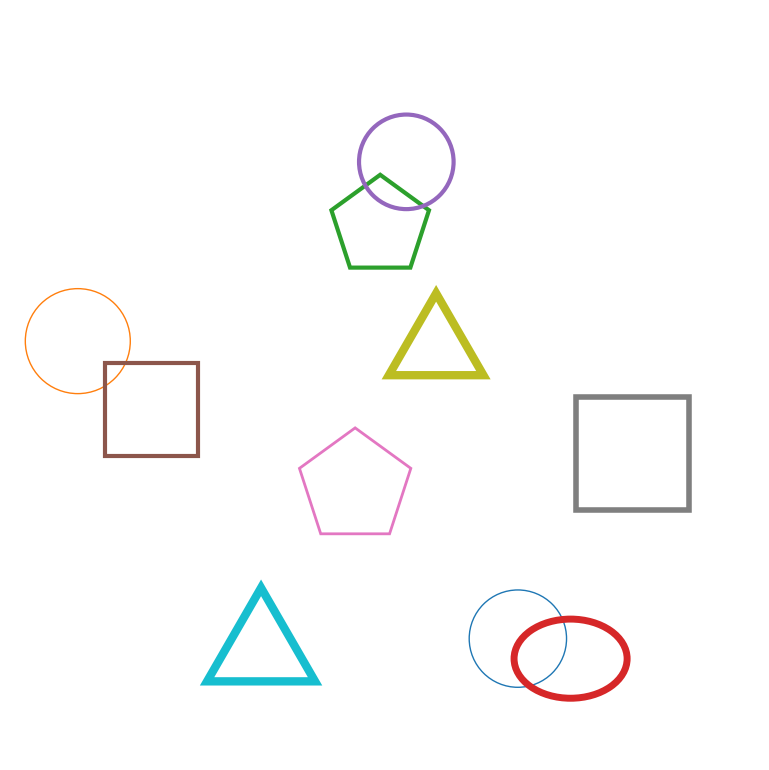[{"shape": "circle", "thickness": 0.5, "radius": 0.32, "center": [0.673, 0.171]}, {"shape": "circle", "thickness": 0.5, "radius": 0.34, "center": [0.101, 0.557]}, {"shape": "pentagon", "thickness": 1.5, "radius": 0.33, "center": [0.494, 0.706]}, {"shape": "oval", "thickness": 2.5, "radius": 0.37, "center": [0.741, 0.145]}, {"shape": "circle", "thickness": 1.5, "radius": 0.31, "center": [0.528, 0.79]}, {"shape": "square", "thickness": 1.5, "radius": 0.3, "center": [0.197, 0.468]}, {"shape": "pentagon", "thickness": 1, "radius": 0.38, "center": [0.461, 0.368]}, {"shape": "square", "thickness": 2, "radius": 0.37, "center": [0.821, 0.411]}, {"shape": "triangle", "thickness": 3, "radius": 0.35, "center": [0.566, 0.548]}, {"shape": "triangle", "thickness": 3, "radius": 0.4, "center": [0.339, 0.156]}]